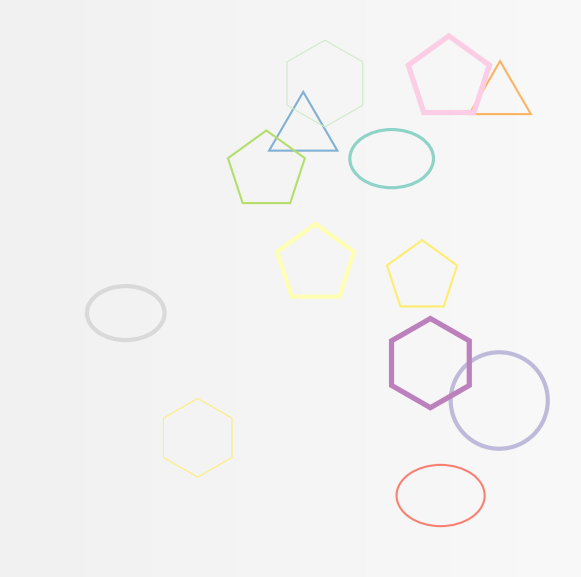[{"shape": "oval", "thickness": 1.5, "radius": 0.36, "center": [0.674, 0.724]}, {"shape": "pentagon", "thickness": 2, "radius": 0.35, "center": [0.543, 0.542]}, {"shape": "circle", "thickness": 2, "radius": 0.42, "center": [0.859, 0.306]}, {"shape": "oval", "thickness": 1, "radius": 0.38, "center": [0.758, 0.141]}, {"shape": "triangle", "thickness": 1, "radius": 0.34, "center": [0.522, 0.772]}, {"shape": "triangle", "thickness": 1, "radius": 0.31, "center": [0.86, 0.832]}, {"shape": "pentagon", "thickness": 1, "radius": 0.35, "center": [0.458, 0.704]}, {"shape": "pentagon", "thickness": 2.5, "radius": 0.37, "center": [0.772, 0.864]}, {"shape": "oval", "thickness": 2, "radius": 0.33, "center": [0.216, 0.457]}, {"shape": "hexagon", "thickness": 2.5, "radius": 0.39, "center": [0.74, 0.37]}, {"shape": "hexagon", "thickness": 0.5, "radius": 0.38, "center": [0.559, 0.854]}, {"shape": "pentagon", "thickness": 1, "radius": 0.32, "center": [0.726, 0.52]}, {"shape": "hexagon", "thickness": 0.5, "radius": 0.34, "center": [0.34, 0.241]}]